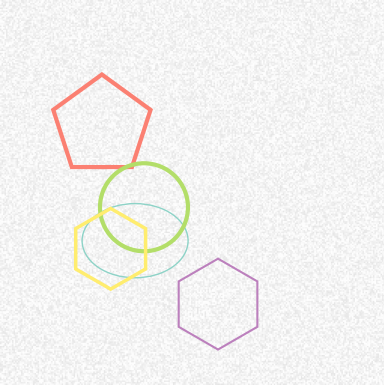[{"shape": "oval", "thickness": 1, "radius": 0.69, "center": [0.351, 0.375]}, {"shape": "pentagon", "thickness": 3, "radius": 0.66, "center": [0.265, 0.674]}, {"shape": "circle", "thickness": 3, "radius": 0.57, "center": [0.374, 0.462]}, {"shape": "hexagon", "thickness": 1.5, "radius": 0.59, "center": [0.566, 0.21]}, {"shape": "hexagon", "thickness": 2.5, "radius": 0.52, "center": [0.287, 0.354]}]